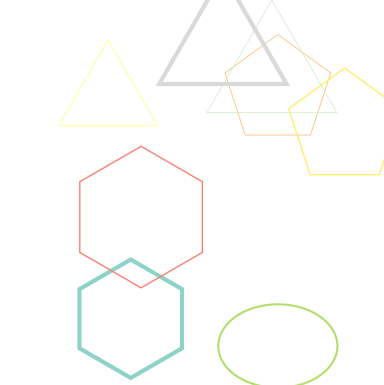[{"shape": "hexagon", "thickness": 3, "radius": 0.77, "center": [0.34, 0.172]}, {"shape": "triangle", "thickness": 1, "radius": 0.74, "center": [0.281, 0.748]}, {"shape": "hexagon", "thickness": 1, "radius": 0.92, "center": [0.366, 0.436]}, {"shape": "pentagon", "thickness": 0.5, "radius": 0.72, "center": [0.722, 0.766]}, {"shape": "oval", "thickness": 1.5, "radius": 0.77, "center": [0.722, 0.101]}, {"shape": "triangle", "thickness": 3, "radius": 0.96, "center": [0.579, 0.877]}, {"shape": "triangle", "thickness": 0.5, "radius": 0.97, "center": [0.706, 0.805]}, {"shape": "pentagon", "thickness": 1, "radius": 0.77, "center": [0.895, 0.67]}]